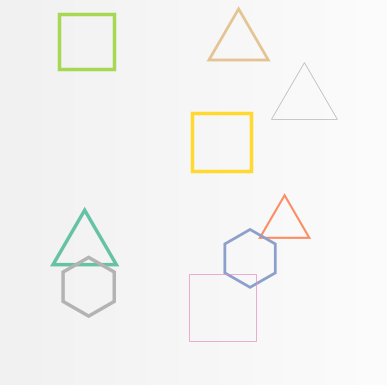[{"shape": "triangle", "thickness": 2.5, "radius": 0.47, "center": [0.219, 0.36]}, {"shape": "triangle", "thickness": 1.5, "radius": 0.37, "center": [0.734, 0.419]}, {"shape": "hexagon", "thickness": 2, "radius": 0.38, "center": [0.645, 0.329]}, {"shape": "square", "thickness": 0.5, "radius": 0.44, "center": [0.574, 0.202]}, {"shape": "square", "thickness": 2.5, "radius": 0.36, "center": [0.223, 0.891]}, {"shape": "square", "thickness": 2.5, "radius": 0.38, "center": [0.572, 0.631]}, {"shape": "triangle", "thickness": 2, "radius": 0.44, "center": [0.616, 0.888]}, {"shape": "triangle", "thickness": 0.5, "radius": 0.49, "center": [0.786, 0.739]}, {"shape": "hexagon", "thickness": 2.5, "radius": 0.38, "center": [0.229, 0.255]}]